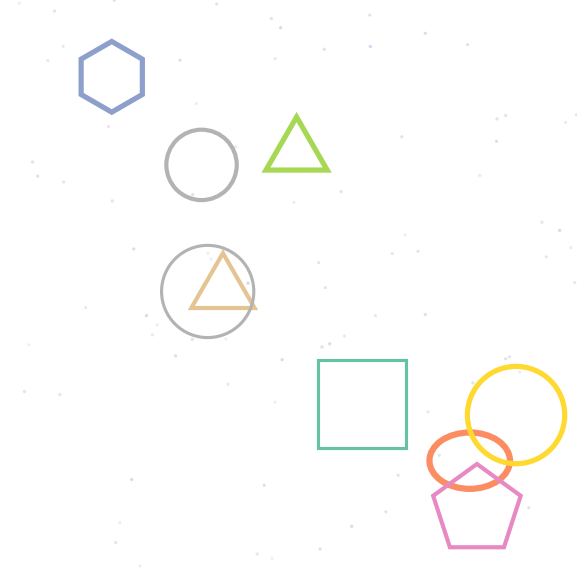[{"shape": "square", "thickness": 1.5, "radius": 0.38, "center": [0.627, 0.3]}, {"shape": "oval", "thickness": 3, "radius": 0.35, "center": [0.813, 0.201]}, {"shape": "hexagon", "thickness": 2.5, "radius": 0.31, "center": [0.193, 0.866]}, {"shape": "pentagon", "thickness": 2, "radius": 0.4, "center": [0.826, 0.116]}, {"shape": "triangle", "thickness": 2.5, "radius": 0.31, "center": [0.514, 0.735]}, {"shape": "circle", "thickness": 2.5, "radius": 0.42, "center": [0.894, 0.28]}, {"shape": "triangle", "thickness": 2, "radius": 0.32, "center": [0.386, 0.497]}, {"shape": "circle", "thickness": 2, "radius": 0.3, "center": [0.349, 0.714]}, {"shape": "circle", "thickness": 1.5, "radius": 0.4, "center": [0.36, 0.494]}]